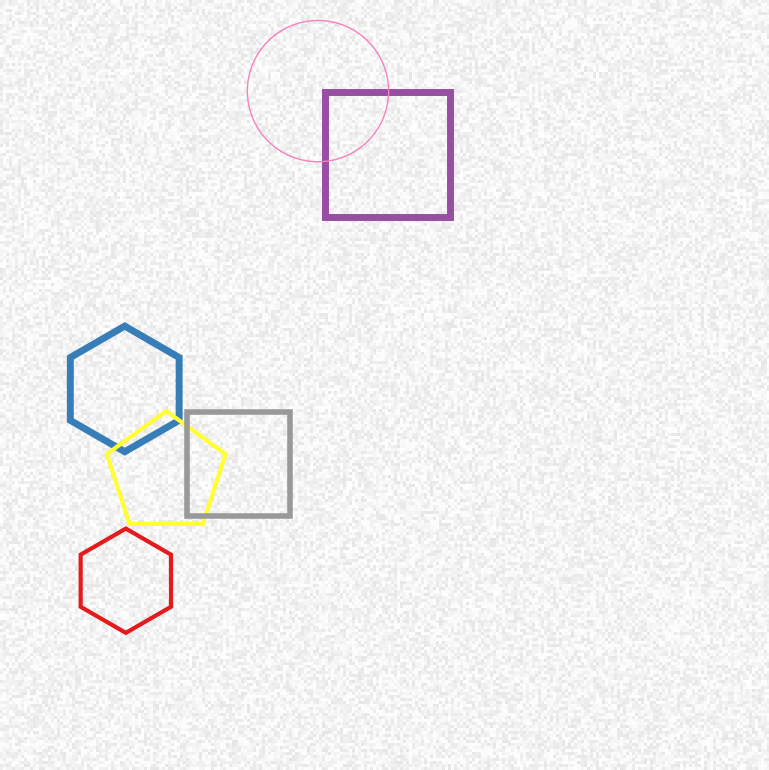[{"shape": "hexagon", "thickness": 1.5, "radius": 0.34, "center": [0.163, 0.246]}, {"shape": "hexagon", "thickness": 2.5, "radius": 0.41, "center": [0.162, 0.495]}, {"shape": "square", "thickness": 2.5, "radius": 0.41, "center": [0.503, 0.799]}, {"shape": "pentagon", "thickness": 1.5, "radius": 0.41, "center": [0.216, 0.385]}, {"shape": "circle", "thickness": 0.5, "radius": 0.46, "center": [0.413, 0.882]}, {"shape": "square", "thickness": 2, "radius": 0.34, "center": [0.31, 0.398]}]